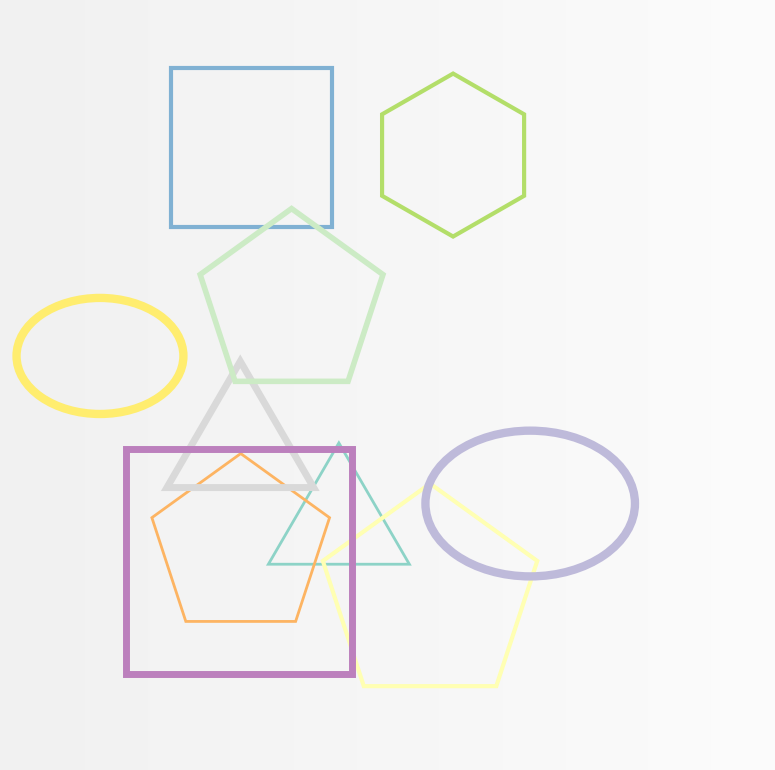[{"shape": "triangle", "thickness": 1, "radius": 0.53, "center": [0.437, 0.32]}, {"shape": "pentagon", "thickness": 1.5, "radius": 0.73, "center": [0.555, 0.227]}, {"shape": "oval", "thickness": 3, "radius": 0.68, "center": [0.684, 0.346]}, {"shape": "square", "thickness": 1.5, "radius": 0.52, "center": [0.325, 0.808]}, {"shape": "pentagon", "thickness": 1, "radius": 0.6, "center": [0.311, 0.29]}, {"shape": "hexagon", "thickness": 1.5, "radius": 0.53, "center": [0.585, 0.799]}, {"shape": "triangle", "thickness": 2.5, "radius": 0.55, "center": [0.31, 0.421]}, {"shape": "square", "thickness": 2.5, "radius": 0.73, "center": [0.308, 0.271]}, {"shape": "pentagon", "thickness": 2, "radius": 0.62, "center": [0.376, 0.605]}, {"shape": "oval", "thickness": 3, "radius": 0.54, "center": [0.129, 0.538]}]